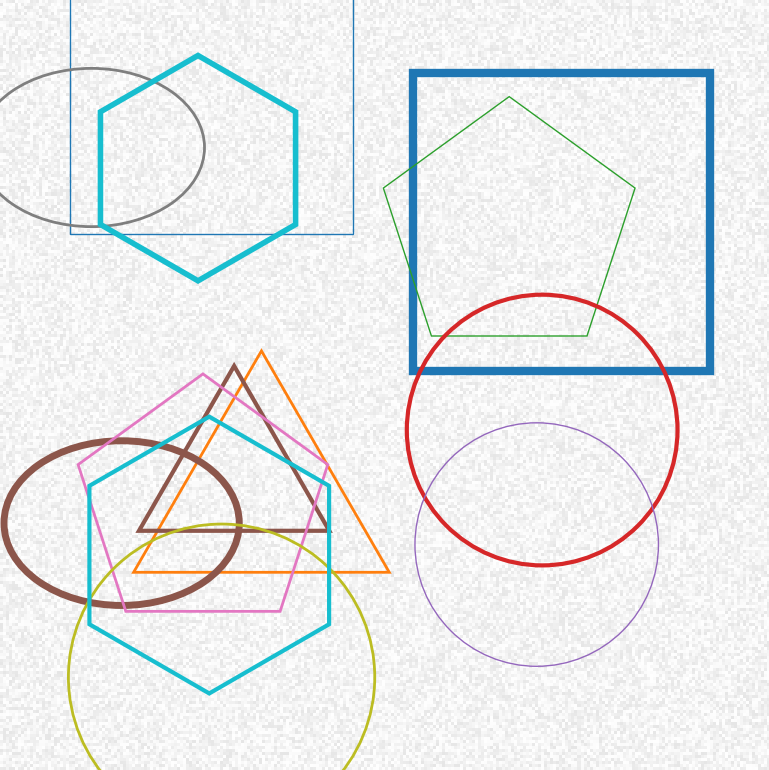[{"shape": "square", "thickness": 0.5, "radius": 0.92, "center": [0.275, 0.879]}, {"shape": "square", "thickness": 3, "radius": 0.97, "center": [0.729, 0.712]}, {"shape": "triangle", "thickness": 1, "radius": 0.96, "center": [0.34, 0.353]}, {"shape": "pentagon", "thickness": 0.5, "radius": 0.86, "center": [0.661, 0.703]}, {"shape": "circle", "thickness": 1.5, "radius": 0.88, "center": [0.704, 0.442]}, {"shape": "circle", "thickness": 0.5, "radius": 0.79, "center": [0.697, 0.293]}, {"shape": "triangle", "thickness": 1.5, "radius": 0.71, "center": [0.304, 0.382]}, {"shape": "oval", "thickness": 2.5, "radius": 0.76, "center": [0.158, 0.321]}, {"shape": "pentagon", "thickness": 1, "radius": 0.85, "center": [0.264, 0.344]}, {"shape": "oval", "thickness": 1, "radius": 0.73, "center": [0.119, 0.808]}, {"shape": "circle", "thickness": 1, "radius": 0.99, "center": [0.288, 0.12]}, {"shape": "hexagon", "thickness": 1.5, "radius": 0.9, "center": [0.272, 0.279]}, {"shape": "hexagon", "thickness": 2, "radius": 0.73, "center": [0.257, 0.782]}]